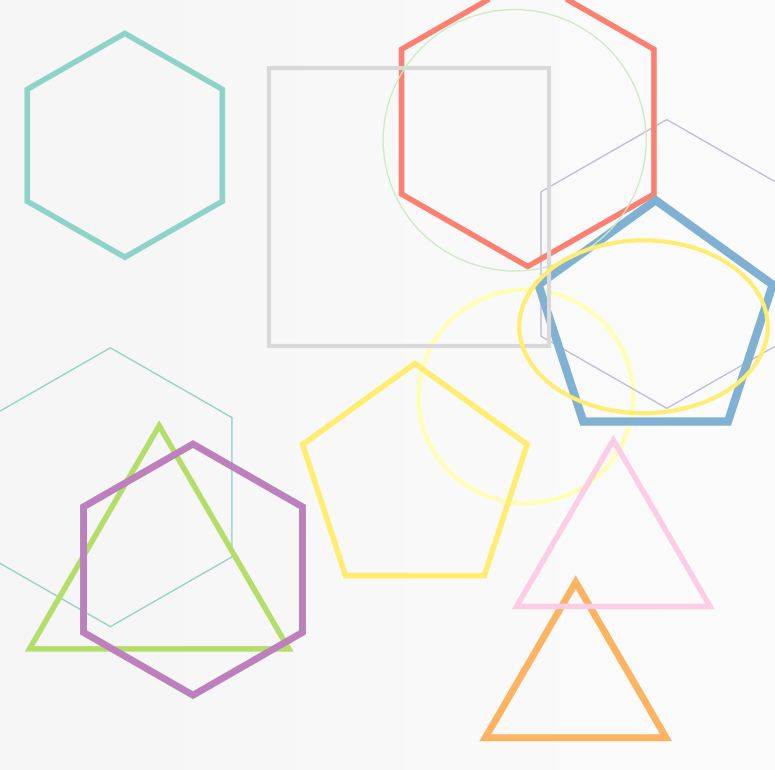[{"shape": "hexagon", "thickness": 2, "radius": 0.73, "center": [0.161, 0.811]}, {"shape": "hexagon", "thickness": 0.5, "radius": 0.91, "center": [0.142, 0.367]}, {"shape": "circle", "thickness": 1.5, "radius": 0.69, "center": [0.679, 0.485]}, {"shape": "hexagon", "thickness": 0.5, "radius": 0.94, "center": [0.86, 0.657]}, {"shape": "hexagon", "thickness": 2, "radius": 0.94, "center": [0.681, 0.842]}, {"shape": "pentagon", "thickness": 3, "radius": 0.79, "center": [0.846, 0.581]}, {"shape": "triangle", "thickness": 2.5, "radius": 0.67, "center": [0.743, 0.109]}, {"shape": "triangle", "thickness": 2, "radius": 0.97, "center": [0.205, 0.254]}, {"shape": "triangle", "thickness": 2, "radius": 0.72, "center": [0.791, 0.284]}, {"shape": "square", "thickness": 1.5, "radius": 0.9, "center": [0.527, 0.731]}, {"shape": "hexagon", "thickness": 2.5, "radius": 0.82, "center": [0.249, 0.26]}, {"shape": "circle", "thickness": 0.5, "radius": 0.85, "center": [0.664, 0.818]}, {"shape": "oval", "thickness": 1.5, "radius": 0.8, "center": [0.83, 0.576]}, {"shape": "pentagon", "thickness": 2, "radius": 0.76, "center": [0.535, 0.376]}]